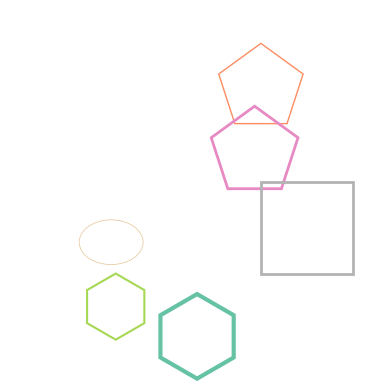[{"shape": "hexagon", "thickness": 3, "radius": 0.55, "center": [0.512, 0.126]}, {"shape": "pentagon", "thickness": 1, "radius": 0.58, "center": [0.678, 0.772]}, {"shape": "pentagon", "thickness": 2, "radius": 0.59, "center": [0.661, 0.606]}, {"shape": "hexagon", "thickness": 1.5, "radius": 0.43, "center": [0.301, 0.204]}, {"shape": "oval", "thickness": 0.5, "radius": 0.41, "center": [0.289, 0.371]}, {"shape": "square", "thickness": 2, "radius": 0.59, "center": [0.798, 0.408]}]